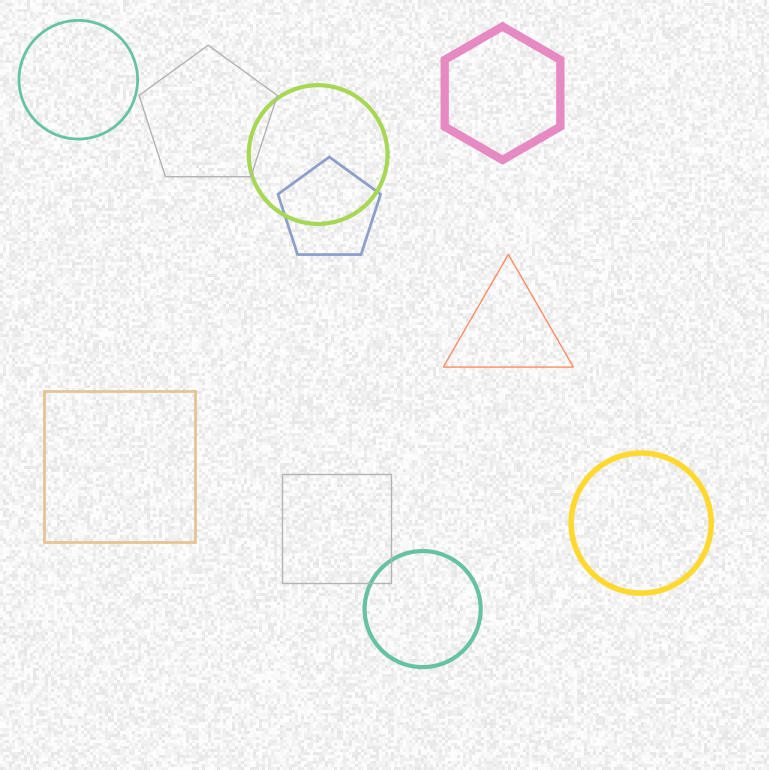[{"shape": "circle", "thickness": 1.5, "radius": 0.38, "center": [0.549, 0.209]}, {"shape": "circle", "thickness": 1, "radius": 0.39, "center": [0.102, 0.896]}, {"shape": "triangle", "thickness": 0.5, "radius": 0.49, "center": [0.66, 0.572]}, {"shape": "pentagon", "thickness": 1, "radius": 0.35, "center": [0.428, 0.726]}, {"shape": "hexagon", "thickness": 3, "radius": 0.43, "center": [0.653, 0.879]}, {"shape": "circle", "thickness": 1.5, "radius": 0.45, "center": [0.413, 0.799]}, {"shape": "circle", "thickness": 2, "radius": 0.45, "center": [0.833, 0.321]}, {"shape": "square", "thickness": 1, "radius": 0.49, "center": [0.155, 0.394]}, {"shape": "square", "thickness": 0.5, "radius": 0.35, "center": [0.438, 0.313]}, {"shape": "pentagon", "thickness": 0.5, "radius": 0.47, "center": [0.27, 0.847]}]